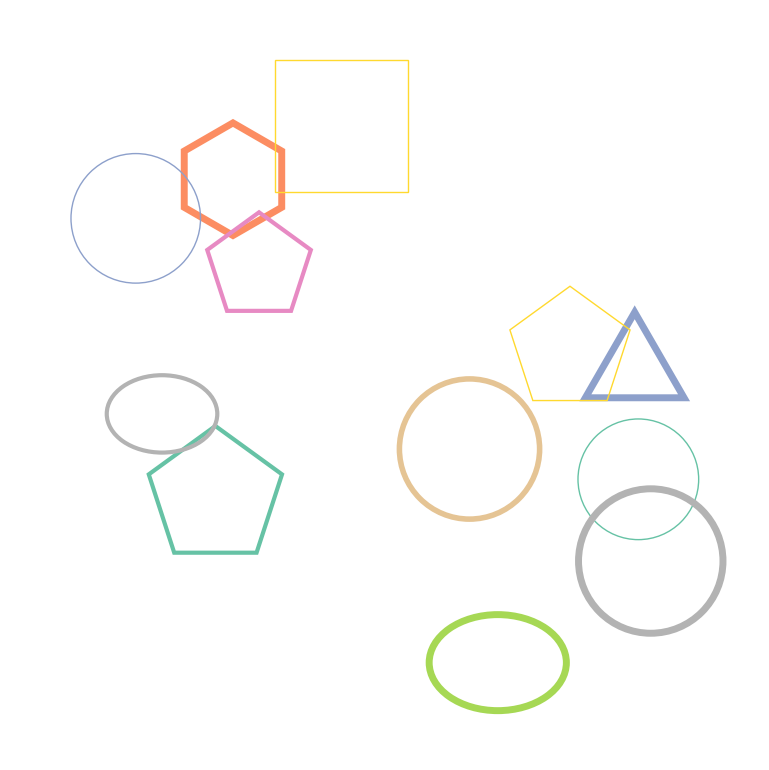[{"shape": "circle", "thickness": 0.5, "radius": 0.39, "center": [0.829, 0.378]}, {"shape": "pentagon", "thickness": 1.5, "radius": 0.45, "center": [0.28, 0.356]}, {"shape": "hexagon", "thickness": 2.5, "radius": 0.37, "center": [0.303, 0.767]}, {"shape": "circle", "thickness": 0.5, "radius": 0.42, "center": [0.176, 0.716]}, {"shape": "triangle", "thickness": 2.5, "radius": 0.37, "center": [0.824, 0.52]}, {"shape": "pentagon", "thickness": 1.5, "radius": 0.35, "center": [0.336, 0.654]}, {"shape": "oval", "thickness": 2.5, "radius": 0.45, "center": [0.646, 0.139]}, {"shape": "square", "thickness": 0.5, "radius": 0.43, "center": [0.444, 0.836]}, {"shape": "pentagon", "thickness": 0.5, "radius": 0.41, "center": [0.74, 0.546]}, {"shape": "circle", "thickness": 2, "radius": 0.46, "center": [0.61, 0.417]}, {"shape": "oval", "thickness": 1.5, "radius": 0.36, "center": [0.21, 0.462]}, {"shape": "circle", "thickness": 2.5, "radius": 0.47, "center": [0.845, 0.271]}]